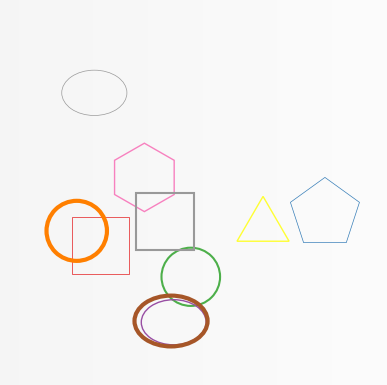[{"shape": "square", "thickness": 0.5, "radius": 0.37, "center": [0.26, 0.362]}, {"shape": "pentagon", "thickness": 0.5, "radius": 0.47, "center": [0.839, 0.446]}, {"shape": "circle", "thickness": 1.5, "radius": 0.38, "center": [0.492, 0.281]}, {"shape": "oval", "thickness": 1, "radius": 0.42, "center": [0.448, 0.163]}, {"shape": "circle", "thickness": 3, "radius": 0.39, "center": [0.198, 0.4]}, {"shape": "triangle", "thickness": 1, "radius": 0.39, "center": [0.679, 0.412]}, {"shape": "oval", "thickness": 3, "radius": 0.47, "center": [0.441, 0.166]}, {"shape": "hexagon", "thickness": 1, "radius": 0.44, "center": [0.373, 0.539]}, {"shape": "oval", "thickness": 0.5, "radius": 0.42, "center": [0.243, 0.759]}, {"shape": "square", "thickness": 1.5, "radius": 0.37, "center": [0.426, 0.424]}]